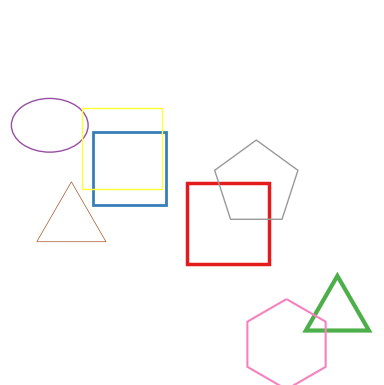[{"shape": "square", "thickness": 2.5, "radius": 0.53, "center": [0.592, 0.42]}, {"shape": "square", "thickness": 2, "radius": 0.47, "center": [0.337, 0.563]}, {"shape": "triangle", "thickness": 3, "radius": 0.47, "center": [0.876, 0.189]}, {"shape": "oval", "thickness": 1, "radius": 0.5, "center": [0.129, 0.675]}, {"shape": "square", "thickness": 1, "radius": 0.52, "center": [0.317, 0.614]}, {"shape": "triangle", "thickness": 0.5, "radius": 0.52, "center": [0.185, 0.424]}, {"shape": "hexagon", "thickness": 1.5, "radius": 0.59, "center": [0.744, 0.106]}, {"shape": "pentagon", "thickness": 1, "radius": 0.57, "center": [0.666, 0.522]}]